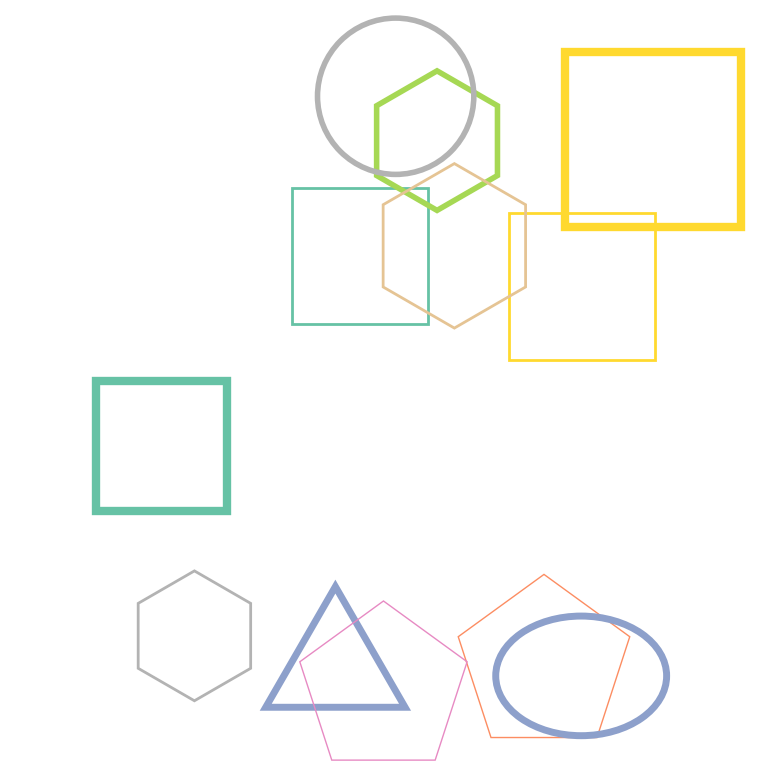[{"shape": "square", "thickness": 3, "radius": 0.42, "center": [0.21, 0.421]}, {"shape": "square", "thickness": 1, "radius": 0.44, "center": [0.467, 0.668]}, {"shape": "pentagon", "thickness": 0.5, "radius": 0.59, "center": [0.706, 0.137]}, {"shape": "triangle", "thickness": 2.5, "radius": 0.52, "center": [0.436, 0.134]}, {"shape": "oval", "thickness": 2.5, "radius": 0.55, "center": [0.755, 0.122]}, {"shape": "pentagon", "thickness": 0.5, "radius": 0.57, "center": [0.498, 0.105]}, {"shape": "hexagon", "thickness": 2, "radius": 0.45, "center": [0.568, 0.817]}, {"shape": "square", "thickness": 1, "radius": 0.48, "center": [0.756, 0.628]}, {"shape": "square", "thickness": 3, "radius": 0.57, "center": [0.848, 0.819]}, {"shape": "hexagon", "thickness": 1, "radius": 0.53, "center": [0.59, 0.681]}, {"shape": "hexagon", "thickness": 1, "radius": 0.42, "center": [0.253, 0.174]}, {"shape": "circle", "thickness": 2, "radius": 0.51, "center": [0.514, 0.875]}]